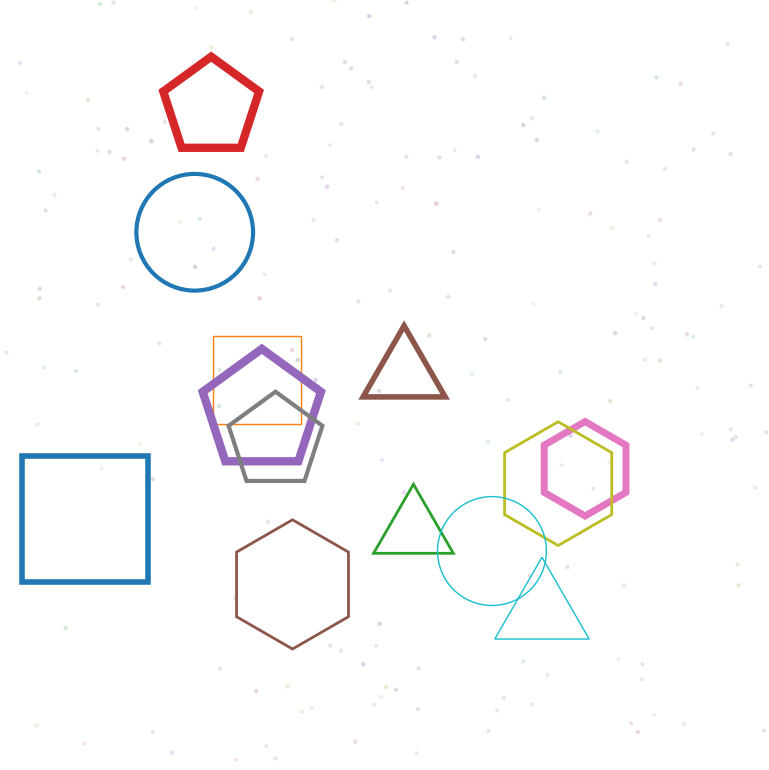[{"shape": "circle", "thickness": 1.5, "radius": 0.38, "center": [0.253, 0.698]}, {"shape": "square", "thickness": 2, "radius": 0.41, "center": [0.11, 0.326]}, {"shape": "square", "thickness": 0.5, "radius": 0.29, "center": [0.334, 0.507]}, {"shape": "triangle", "thickness": 1, "radius": 0.3, "center": [0.537, 0.311]}, {"shape": "pentagon", "thickness": 3, "radius": 0.33, "center": [0.274, 0.861]}, {"shape": "pentagon", "thickness": 3, "radius": 0.4, "center": [0.34, 0.466]}, {"shape": "hexagon", "thickness": 1, "radius": 0.42, "center": [0.38, 0.241]}, {"shape": "triangle", "thickness": 2, "radius": 0.31, "center": [0.525, 0.515]}, {"shape": "hexagon", "thickness": 2.5, "radius": 0.31, "center": [0.76, 0.391]}, {"shape": "pentagon", "thickness": 1.5, "radius": 0.32, "center": [0.358, 0.427]}, {"shape": "hexagon", "thickness": 1, "radius": 0.4, "center": [0.725, 0.372]}, {"shape": "triangle", "thickness": 0.5, "radius": 0.35, "center": [0.704, 0.205]}, {"shape": "circle", "thickness": 0.5, "radius": 0.35, "center": [0.639, 0.284]}]